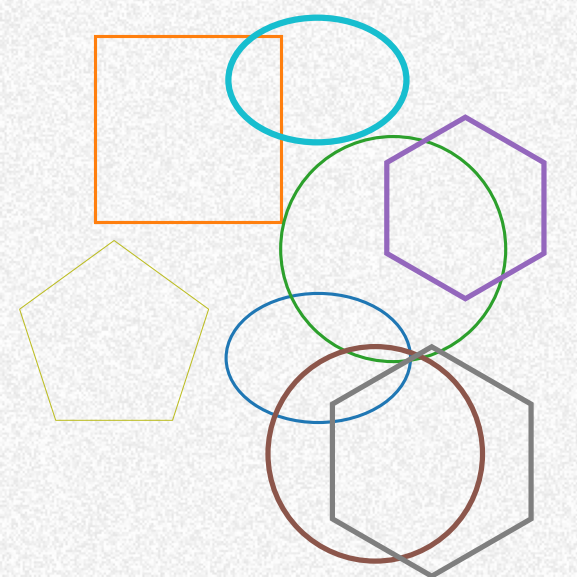[{"shape": "oval", "thickness": 1.5, "radius": 0.8, "center": [0.551, 0.379]}, {"shape": "square", "thickness": 1.5, "radius": 0.81, "center": [0.325, 0.775]}, {"shape": "circle", "thickness": 1.5, "radius": 0.97, "center": [0.681, 0.568]}, {"shape": "hexagon", "thickness": 2.5, "radius": 0.79, "center": [0.806, 0.639]}, {"shape": "circle", "thickness": 2.5, "radius": 0.93, "center": [0.65, 0.213]}, {"shape": "hexagon", "thickness": 2.5, "radius": 0.99, "center": [0.748, 0.2]}, {"shape": "pentagon", "thickness": 0.5, "radius": 0.86, "center": [0.198, 0.411]}, {"shape": "oval", "thickness": 3, "radius": 0.77, "center": [0.55, 0.861]}]